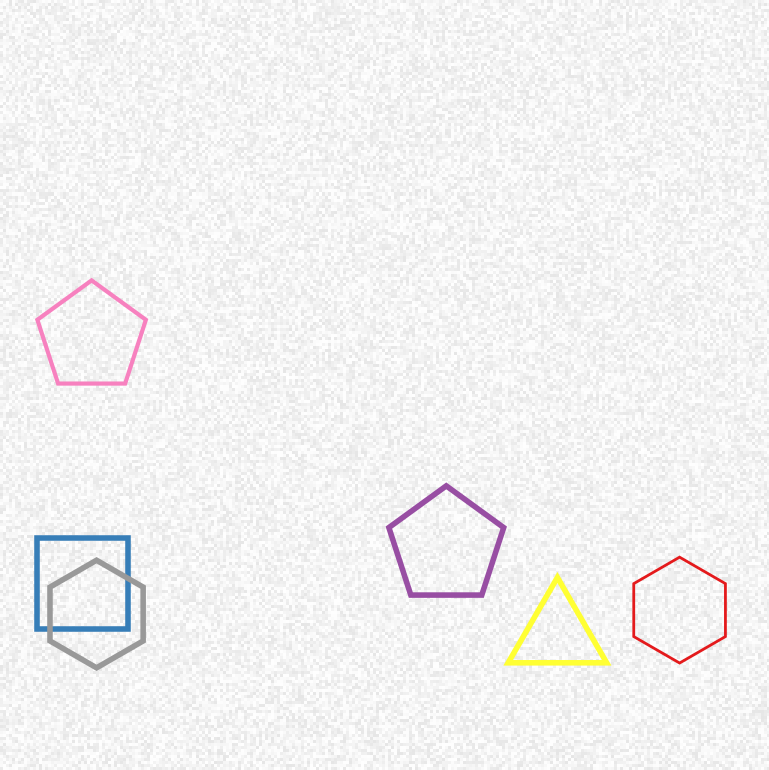[{"shape": "hexagon", "thickness": 1, "radius": 0.34, "center": [0.883, 0.208]}, {"shape": "square", "thickness": 2, "radius": 0.3, "center": [0.108, 0.243]}, {"shape": "pentagon", "thickness": 2, "radius": 0.39, "center": [0.58, 0.291]}, {"shape": "triangle", "thickness": 2, "radius": 0.37, "center": [0.724, 0.176]}, {"shape": "pentagon", "thickness": 1.5, "radius": 0.37, "center": [0.119, 0.562]}, {"shape": "hexagon", "thickness": 2, "radius": 0.35, "center": [0.125, 0.203]}]